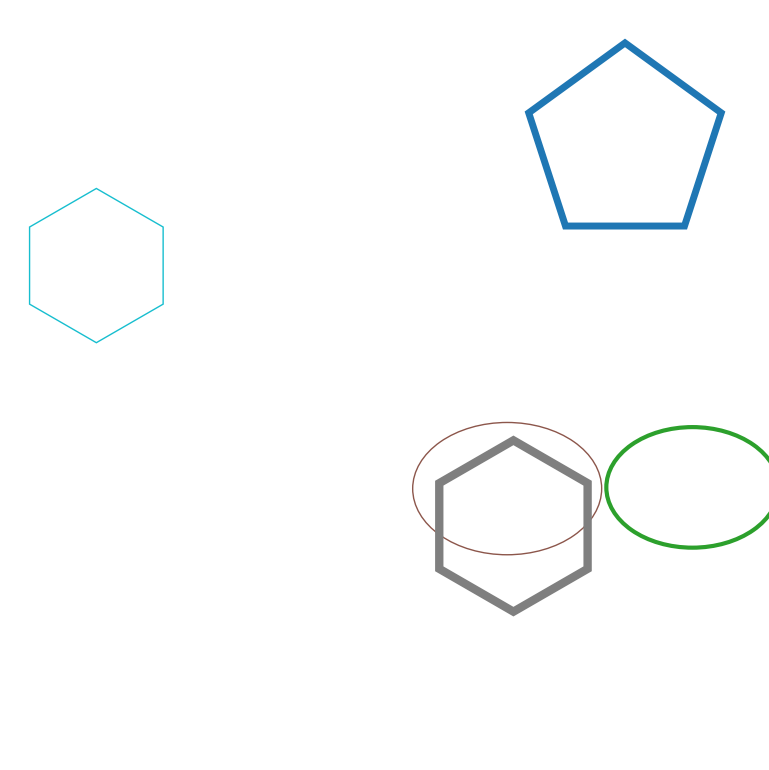[{"shape": "pentagon", "thickness": 2.5, "radius": 0.66, "center": [0.812, 0.813]}, {"shape": "oval", "thickness": 1.5, "radius": 0.56, "center": [0.899, 0.367]}, {"shape": "oval", "thickness": 0.5, "radius": 0.61, "center": [0.659, 0.365]}, {"shape": "hexagon", "thickness": 3, "radius": 0.56, "center": [0.667, 0.317]}, {"shape": "hexagon", "thickness": 0.5, "radius": 0.5, "center": [0.125, 0.655]}]